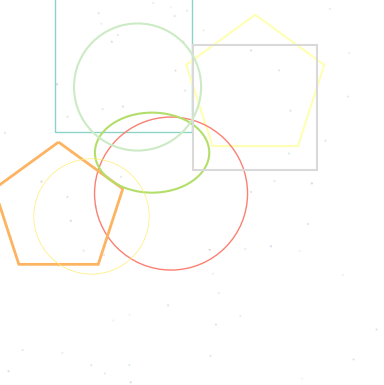[{"shape": "square", "thickness": 1, "radius": 0.89, "center": [0.321, 0.835]}, {"shape": "pentagon", "thickness": 1.5, "radius": 0.94, "center": [0.663, 0.773]}, {"shape": "circle", "thickness": 1, "radius": 0.99, "center": [0.444, 0.497]}, {"shape": "pentagon", "thickness": 2, "radius": 0.88, "center": [0.152, 0.455]}, {"shape": "oval", "thickness": 1.5, "radius": 0.74, "center": [0.395, 0.604]}, {"shape": "square", "thickness": 1.5, "radius": 0.81, "center": [0.663, 0.721]}, {"shape": "circle", "thickness": 1.5, "radius": 0.83, "center": [0.357, 0.774]}, {"shape": "circle", "thickness": 0.5, "radius": 0.75, "center": [0.238, 0.438]}]